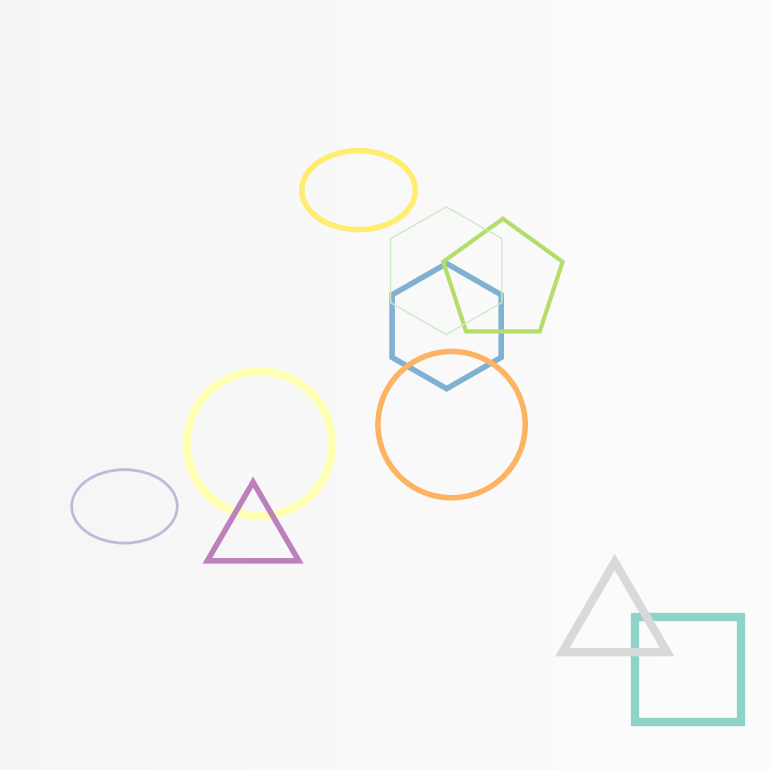[{"shape": "square", "thickness": 3, "radius": 0.34, "center": [0.888, 0.13]}, {"shape": "circle", "thickness": 3, "radius": 0.47, "center": [0.335, 0.424]}, {"shape": "oval", "thickness": 1, "radius": 0.34, "center": [0.161, 0.342]}, {"shape": "hexagon", "thickness": 2, "radius": 0.41, "center": [0.576, 0.576]}, {"shape": "circle", "thickness": 2, "radius": 0.48, "center": [0.583, 0.449]}, {"shape": "pentagon", "thickness": 1.5, "radius": 0.4, "center": [0.649, 0.635]}, {"shape": "triangle", "thickness": 3, "radius": 0.39, "center": [0.793, 0.192]}, {"shape": "triangle", "thickness": 2, "radius": 0.34, "center": [0.327, 0.306]}, {"shape": "hexagon", "thickness": 0.5, "radius": 0.41, "center": [0.576, 0.648]}, {"shape": "oval", "thickness": 2, "radius": 0.37, "center": [0.463, 0.753]}]